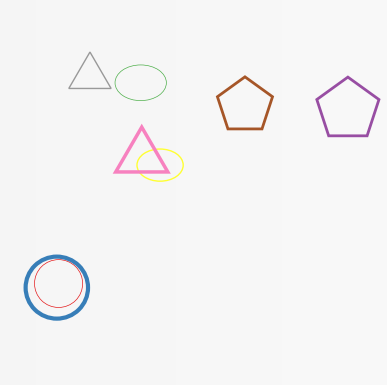[{"shape": "circle", "thickness": 0.5, "radius": 0.31, "center": [0.151, 0.264]}, {"shape": "circle", "thickness": 3, "radius": 0.4, "center": [0.147, 0.253]}, {"shape": "oval", "thickness": 0.5, "radius": 0.33, "center": [0.363, 0.785]}, {"shape": "pentagon", "thickness": 2, "radius": 0.42, "center": [0.898, 0.715]}, {"shape": "oval", "thickness": 1, "radius": 0.3, "center": [0.413, 0.571]}, {"shape": "pentagon", "thickness": 2, "radius": 0.37, "center": [0.632, 0.726]}, {"shape": "triangle", "thickness": 2.5, "radius": 0.39, "center": [0.366, 0.592]}, {"shape": "triangle", "thickness": 1, "radius": 0.32, "center": [0.232, 0.802]}]